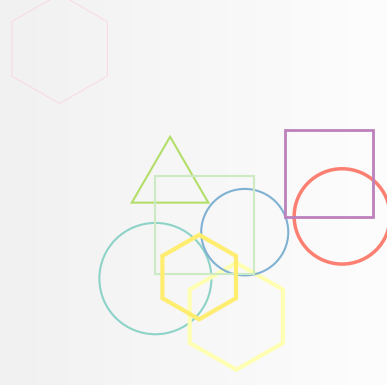[{"shape": "circle", "thickness": 1.5, "radius": 0.72, "center": [0.401, 0.276]}, {"shape": "hexagon", "thickness": 3, "radius": 0.69, "center": [0.61, 0.178]}, {"shape": "circle", "thickness": 2.5, "radius": 0.62, "center": [0.883, 0.438]}, {"shape": "circle", "thickness": 1.5, "radius": 0.56, "center": [0.632, 0.397]}, {"shape": "triangle", "thickness": 1.5, "radius": 0.57, "center": [0.439, 0.531]}, {"shape": "hexagon", "thickness": 0.5, "radius": 0.71, "center": [0.154, 0.873]}, {"shape": "square", "thickness": 2, "radius": 0.56, "center": [0.849, 0.55]}, {"shape": "square", "thickness": 1.5, "radius": 0.64, "center": [0.528, 0.415]}, {"shape": "hexagon", "thickness": 3, "radius": 0.55, "center": [0.514, 0.28]}]